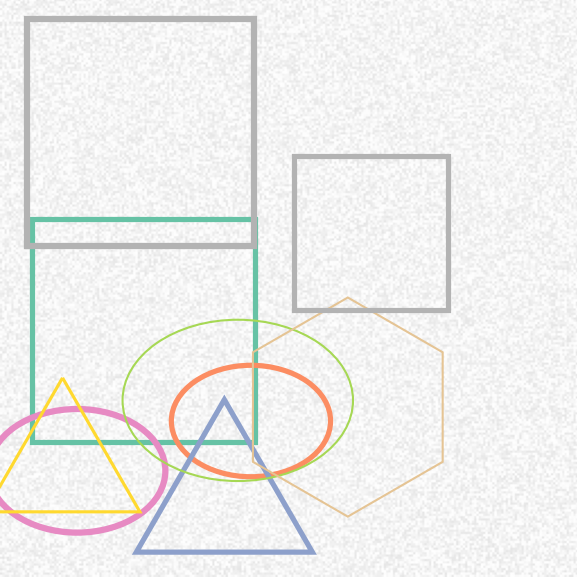[{"shape": "square", "thickness": 2.5, "radius": 0.96, "center": [0.249, 0.427]}, {"shape": "oval", "thickness": 2.5, "radius": 0.69, "center": [0.435, 0.27]}, {"shape": "triangle", "thickness": 2.5, "radius": 0.88, "center": [0.388, 0.131]}, {"shape": "oval", "thickness": 3, "radius": 0.76, "center": [0.133, 0.184]}, {"shape": "oval", "thickness": 1, "radius": 1.0, "center": [0.412, 0.306]}, {"shape": "triangle", "thickness": 1.5, "radius": 0.77, "center": [0.108, 0.19]}, {"shape": "hexagon", "thickness": 1, "radius": 0.95, "center": [0.602, 0.294]}, {"shape": "square", "thickness": 2.5, "radius": 0.67, "center": [0.643, 0.596]}, {"shape": "square", "thickness": 3, "radius": 0.98, "center": [0.243, 0.769]}]